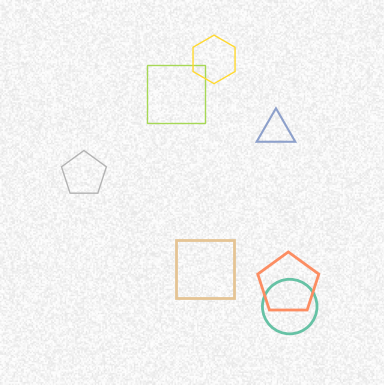[{"shape": "circle", "thickness": 2, "radius": 0.35, "center": [0.753, 0.204]}, {"shape": "pentagon", "thickness": 2, "radius": 0.42, "center": [0.749, 0.262]}, {"shape": "triangle", "thickness": 1.5, "radius": 0.29, "center": [0.717, 0.661]}, {"shape": "square", "thickness": 1, "radius": 0.37, "center": [0.457, 0.756]}, {"shape": "hexagon", "thickness": 1, "radius": 0.31, "center": [0.556, 0.846]}, {"shape": "square", "thickness": 2, "radius": 0.37, "center": [0.533, 0.302]}, {"shape": "pentagon", "thickness": 1, "radius": 0.31, "center": [0.218, 0.548]}]